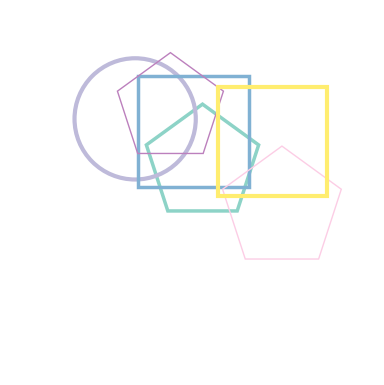[{"shape": "pentagon", "thickness": 2.5, "radius": 0.77, "center": [0.526, 0.576]}, {"shape": "circle", "thickness": 3, "radius": 0.79, "center": [0.351, 0.691]}, {"shape": "square", "thickness": 2.5, "radius": 0.72, "center": [0.502, 0.659]}, {"shape": "pentagon", "thickness": 1, "radius": 0.81, "center": [0.732, 0.458]}, {"shape": "pentagon", "thickness": 1, "radius": 0.72, "center": [0.443, 0.718]}, {"shape": "square", "thickness": 3, "radius": 0.71, "center": [0.709, 0.633]}]